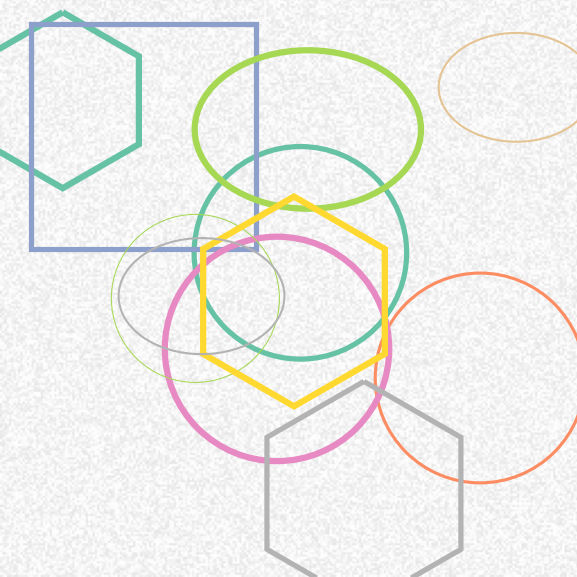[{"shape": "circle", "thickness": 2.5, "radius": 0.92, "center": [0.52, 0.561]}, {"shape": "hexagon", "thickness": 3, "radius": 0.76, "center": [0.109, 0.826]}, {"shape": "circle", "thickness": 1.5, "radius": 0.91, "center": [0.831, 0.345]}, {"shape": "square", "thickness": 2.5, "radius": 0.98, "center": [0.248, 0.763]}, {"shape": "circle", "thickness": 3, "radius": 0.97, "center": [0.48, 0.395]}, {"shape": "circle", "thickness": 0.5, "radius": 0.73, "center": [0.338, 0.482]}, {"shape": "oval", "thickness": 3, "radius": 0.98, "center": [0.533, 0.775]}, {"shape": "hexagon", "thickness": 3, "radius": 0.91, "center": [0.509, 0.477]}, {"shape": "oval", "thickness": 1, "radius": 0.67, "center": [0.894, 0.848]}, {"shape": "oval", "thickness": 1, "radius": 0.72, "center": [0.349, 0.486]}, {"shape": "hexagon", "thickness": 2.5, "radius": 0.97, "center": [0.63, 0.145]}]